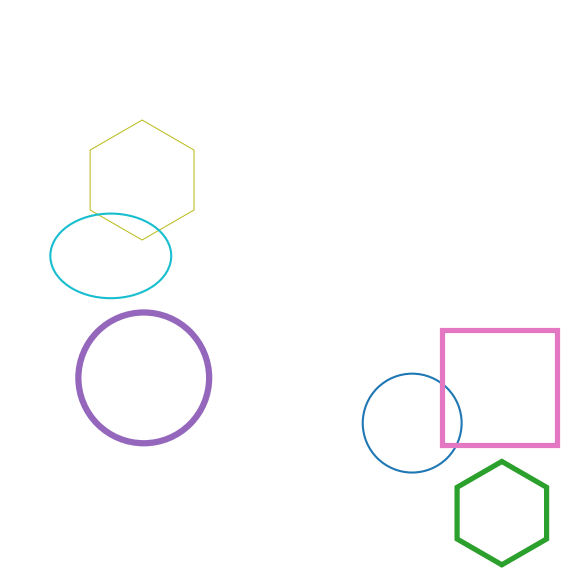[{"shape": "circle", "thickness": 1, "radius": 0.43, "center": [0.714, 0.266]}, {"shape": "hexagon", "thickness": 2.5, "radius": 0.45, "center": [0.869, 0.111]}, {"shape": "circle", "thickness": 3, "radius": 0.57, "center": [0.249, 0.345]}, {"shape": "square", "thickness": 2.5, "radius": 0.5, "center": [0.865, 0.328]}, {"shape": "hexagon", "thickness": 0.5, "radius": 0.52, "center": [0.246, 0.687]}, {"shape": "oval", "thickness": 1, "radius": 0.52, "center": [0.192, 0.556]}]